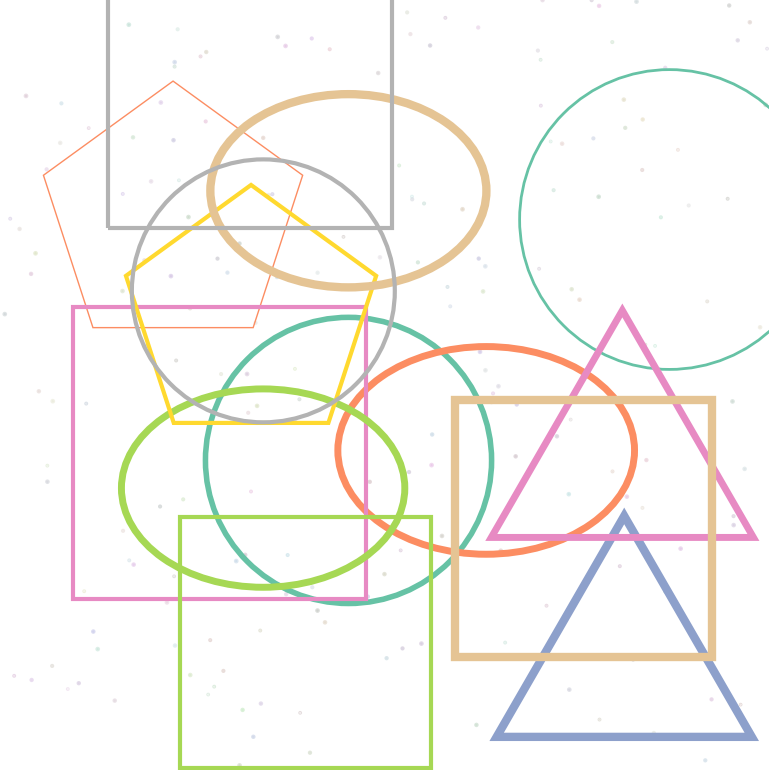[{"shape": "circle", "thickness": 2, "radius": 0.93, "center": [0.453, 0.402]}, {"shape": "circle", "thickness": 1, "radius": 0.97, "center": [0.869, 0.715]}, {"shape": "pentagon", "thickness": 0.5, "radius": 0.88, "center": [0.225, 0.718]}, {"shape": "oval", "thickness": 2.5, "radius": 0.96, "center": [0.631, 0.415]}, {"shape": "triangle", "thickness": 3, "radius": 0.96, "center": [0.811, 0.139]}, {"shape": "triangle", "thickness": 2.5, "radius": 0.98, "center": [0.808, 0.4]}, {"shape": "square", "thickness": 1.5, "radius": 0.95, "center": [0.285, 0.412]}, {"shape": "oval", "thickness": 2.5, "radius": 0.92, "center": [0.342, 0.366]}, {"shape": "square", "thickness": 1.5, "radius": 0.82, "center": [0.397, 0.166]}, {"shape": "pentagon", "thickness": 1.5, "radius": 0.85, "center": [0.326, 0.589]}, {"shape": "oval", "thickness": 3, "radius": 0.9, "center": [0.452, 0.752]}, {"shape": "square", "thickness": 3, "radius": 0.83, "center": [0.758, 0.314]}, {"shape": "circle", "thickness": 1.5, "radius": 0.85, "center": [0.342, 0.622]}, {"shape": "square", "thickness": 1.5, "radius": 0.92, "center": [0.325, 0.888]}]